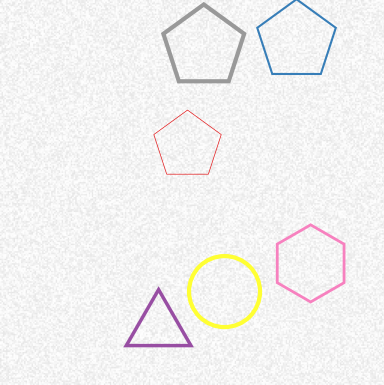[{"shape": "pentagon", "thickness": 0.5, "radius": 0.46, "center": [0.487, 0.622]}, {"shape": "pentagon", "thickness": 1.5, "radius": 0.54, "center": [0.77, 0.895]}, {"shape": "triangle", "thickness": 2.5, "radius": 0.48, "center": [0.412, 0.151]}, {"shape": "circle", "thickness": 3, "radius": 0.46, "center": [0.583, 0.243]}, {"shape": "hexagon", "thickness": 2, "radius": 0.5, "center": [0.807, 0.316]}, {"shape": "pentagon", "thickness": 3, "radius": 0.55, "center": [0.529, 0.878]}]